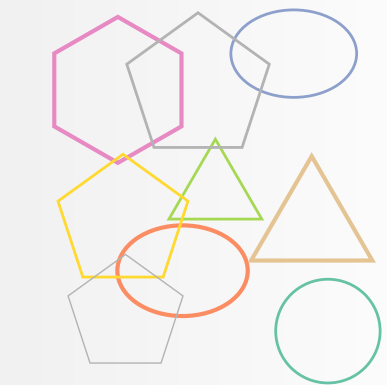[{"shape": "circle", "thickness": 2, "radius": 0.67, "center": [0.846, 0.14]}, {"shape": "oval", "thickness": 3, "radius": 0.84, "center": [0.471, 0.297]}, {"shape": "oval", "thickness": 2, "radius": 0.81, "center": [0.758, 0.861]}, {"shape": "hexagon", "thickness": 3, "radius": 0.95, "center": [0.304, 0.767]}, {"shape": "triangle", "thickness": 2, "radius": 0.69, "center": [0.556, 0.5]}, {"shape": "pentagon", "thickness": 2, "radius": 0.88, "center": [0.317, 0.423]}, {"shape": "triangle", "thickness": 3, "radius": 0.9, "center": [0.804, 0.414]}, {"shape": "pentagon", "thickness": 1, "radius": 0.78, "center": [0.324, 0.183]}, {"shape": "pentagon", "thickness": 2, "radius": 0.97, "center": [0.511, 0.773]}]